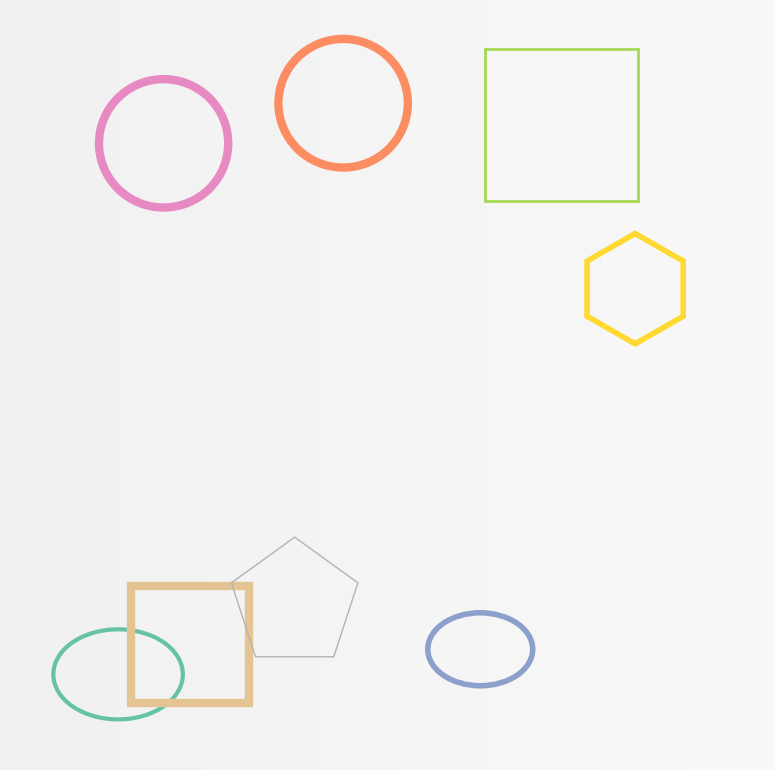[{"shape": "oval", "thickness": 1.5, "radius": 0.42, "center": [0.152, 0.124]}, {"shape": "circle", "thickness": 3, "radius": 0.42, "center": [0.443, 0.866]}, {"shape": "oval", "thickness": 2, "radius": 0.34, "center": [0.62, 0.157]}, {"shape": "circle", "thickness": 3, "radius": 0.42, "center": [0.211, 0.814]}, {"shape": "square", "thickness": 1, "radius": 0.49, "center": [0.724, 0.837]}, {"shape": "hexagon", "thickness": 2, "radius": 0.36, "center": [0.82, 0.625]}, {"shape": "square", "thickness": 3, "radius": 0.38, "center": [0.245, 0.163]}, {"shape": "pentagon", "thickness": 0.5, "radius": 0.43, "center": [0.38, 0.217]}]